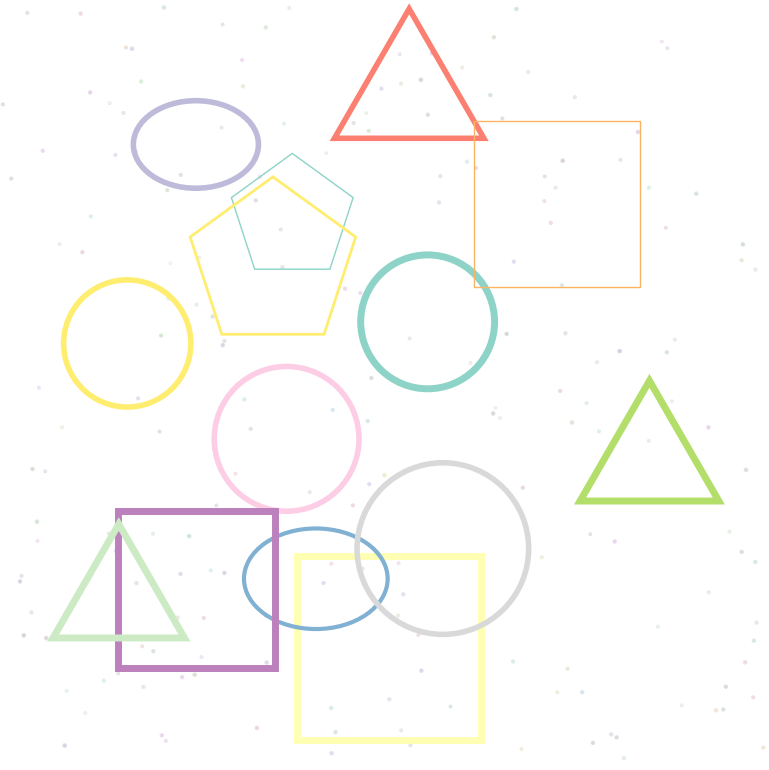[{"shape": "pentagon", "thickness": 0.5, "radius": 0.42, "center": [0.38, 0.718]}, {"shape": "circle", "thickness": 2.5, "radius": 0.43, "center": [0.555, 0.582]}, {"shape": "square", "thickness": 2.5, "radius": 0.6, "center": [0.505, 0.159]}, {"shape": "oval", "thickness": 2, "radius": 0.41, "center": [0.254, 0.812]}, {"shape": "triangle", "thickness": 2, "radius": 0.56, "center": [0.531, 0.876]}, {"shape": "oval", "thickness": 1.5, "radius": 0.47, "center": [0.41, 0.248]}, {"shape": "square", "thickness": 0.5, "radius": 0.54, "center": [0.724, 0.735]}, {"shape": "triangle", "thickness": 2.5, "radius": 0.52, "center": [0.843, 0.401]}, {"shape": "circle", "thickness": 2, "radius": 0.47, "center": [0.372, 0.43]}, {"shape": "circle", "thickness": 2, "radius": 0.56, "center": [0.575, 0.288]}, {"shape": "square", "thickness": 2.5, "radius": 0.51, "center": [0.255, 0.234]}, {"shape": "triangle", "thickness": 2.5, "radius": 0.49, "center": [0.154, 0.221]}, {"shape": "circle", "thickness": 2, "radius": 0.41, "center": [0.165, 0.554]}, {"shape": "pentagon", "thickness": 1, "radius": 0.56, "center": [0.354, 0.657]}]